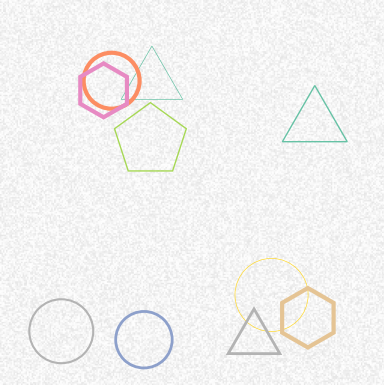[{"shape": "triangle", "thickness": 1, "radius": 0.49, "center": [0.818, 0.681]}, {"shape": "triangle", "thickness": 0.5, "radius": 0.46, "center": [0.395, 0.788]}, {"shape": "circle", "thickness": 3, "radius": 0.36, "center": [0.29, 0.79]}, {"shape": "circle", "thickness": 2, "radius": 0.37, "center": [0.374, 0.118]}, {"shape": "hexagon", "thickness": 3, "radius": 0.35, "center": [0.269, 0.765]}, {"shape": "pentagon", "thickness": 1, "radius": 0.49, "center": [0.391, 0.635]}, {"shape": "circle", "thickness": 0.5, "radius": 0.47, "center": [0.705, 0.234]}, {"shape": "hexagon", "thickness": 3, "radius": 0.39, "center": [0.8, 0.175]}, {"shape": "circle", "thickness": 1.5, "radius": 0.42, "center": [0.159, 0.14]}, {"shape": "triangle", "thickness": 2, "radius": 0.39, "center": [0.66, 0.12]}]